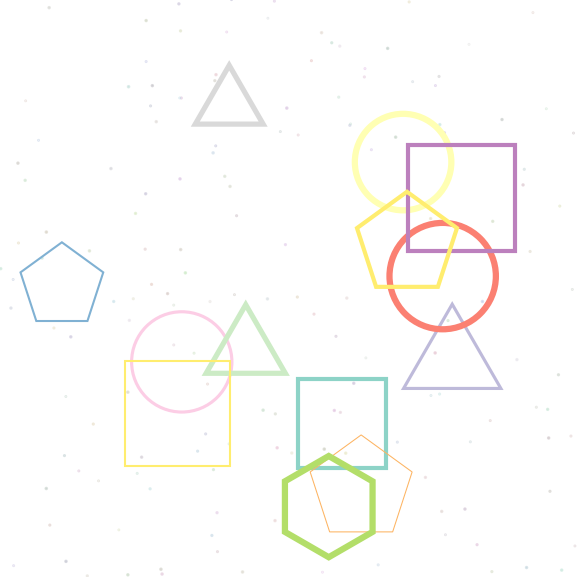[{"shape": "square", "thickness": 2, "radius": 0.38, "center": [0.592, 0.266]}, {"shape": "circle", "thickness": 3, "radius": 0.42, "center": [0.698, 0.719]}, {"shape": "triangle", "thickness": 1.5, "radius": 0.49, "center": [0.783, 0.375]}, {"shape": "circle", "thickness": 3, "radius": 0.46, "center": [0.767, 0.521]}, {"shape": "pentagon", "thickness": 1, "radius": 0.38, "center": [0.107, 0.504]}, {"shape": "pentagon", "thickness": 0.5, "radius": 0.46, "center": [0.625, 0.153]}, {"shape": "hexagon", "thickness": 3, "radius": 0.44, "center": [0.569, 0.122]}, {"shape": "circle", "thickness": 1.5, "radius": 0.43, "center": [0.315, 0.372]}, {"shape": "triangle", "thickness": 2.5, "radius": 0.34, "center": [0.397, 0.818]}, {"shape": "square", "thickness": 2, "radius": 0.46, "center": [0.799, 0.656]}, {"shape": "triangle", "thickness": 2.5, "radius": 0.4, "center": [0.426, 0.392]}, {"shape": "pentagon", "thickness": 2, "radius": 0.46, "center": [0.705, 0.576]}, {"shape": "square", "thickness": 1, "radius": 0.45, "center": [0.307, 0.282]}]